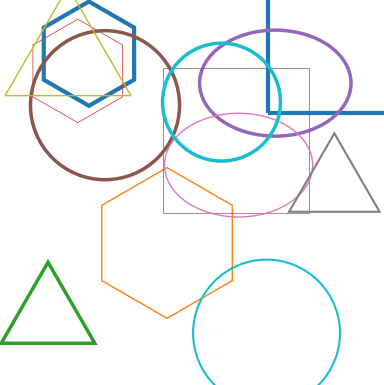[{"shape": "square", "thickness": 3, "radius": 0.89, "center": [0.874, 0.884]}, {"shape": "hexagon", "thickness": 3, "radius": 0.68, "center": [0.231, 0.861]}, {"shape": "hexagon", "thickness": 1, "radius": 0.98, "center": [0.434, 0.369]}, {"shape": "triangle", "thickness": 2.5, "radius": 0.7, "center": [0.125, 0.179]}, {"shape": "hexagon", "thickness": 0.5, "radius": 0.67, "center": [0.202, 0.816]}, {"shape": "oval", "thickness": 2.5, "radius": 0.98, "center": [0.715, 0.784]}, {"shape": "square", "thickness": 0.5, "radius": 0.94, "center": [0.613, 0.634]}, {"shape": "circle", "thickness": 2.5, "radius": 0.97, "center": [0.273, 0.727]}, {"shape": "oval", "thickness": 1, "radius": 0.96, "center": [0.62, 0.571]}, {"shape": "triangle", "thickness": 1.5, "radius": 0.68, "center": [0.868, 0.518]}, {"shape": "triangle", "thickness": 1, "radius": 0.94, "center": [0.177, 0.846]}, {"shape": "circle", "thickness": 2.5, "radius": 0.77, "center": [0.575, 0.735]}, {"shape": "circle", "thickness": 1.5, "radius": 0.95, "center": [0.692, 0.135]}]